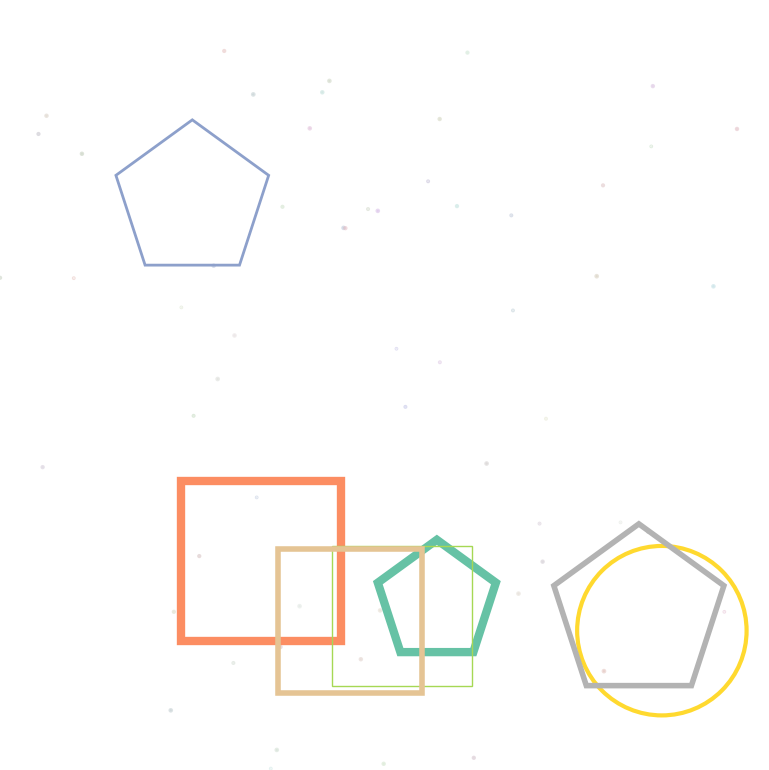[{"shape": "pentagon", "thickness": 3, "radius": 0.4, "center": [0.567, 0.218]}, {"shape": "square", "thickness": 3, "radius": 0.52, "center": [0.339, 0.271]}, {"shape": "pentagon", "thickness": 1, "radius": 0.52, "center": [0.25, 0.74]}, {"shape": "square", "thickness": 0.5, "radius": 0.45, "center": [0.522, 0.2]}, {"shape": "circle", "thickness": 1.5, "radius": 0.55, "center": [0.86, 0.181]}, {"shape": "square", "thickness": 2, "radius": 0.47, "center": [0.455, 0.193]}, {"shape": "pentagon", "thickness": 2, "radius": 0.58, "center": [0.83, 0.204]}]